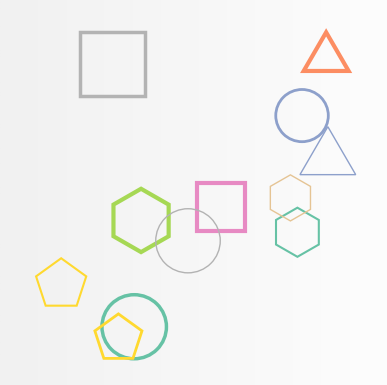[{"shape": "hexagon", "thickness": 1.5, "radius": 0.32, "center": [0.768, 0.397]}, {"shape": "circle", "thickness": 2.5, "radius": 0.42, "center": [0.346, 0.151]}, {"shape": "triangle", "thickness": 3, "radius": 0.33, "center": [0.842, 0.849]}, {"shape": "circle", "thickness": 2, "radius": 0.34, "center": [0.779, 0.7]}, {"shape": "triangle", "thickness": 1, "radius": 0.42, "center": [0.846, 0.588]}, {"shape": "square", "thickness": 3, "radius": 0.31, "center": [0.571, 0.462]}, {"shape": "hexagon", "thickness": 3, "radius": 0.41, "center": [0.364, 0.427]}, {"shape": "pentagon", "thickness": 1.5, "radius": 0.34, "center": [0.158, 0.261]}, {"shape": "pentagon", "thickness": 2, "radius": 0.32, "center": [0.306, 0.121]}, {"shape": "hexagon", "thickness": 1, "radius": 0.3, "center": [0.749, 0.486]}, {"shape": "circle", "thickness": 1, "radius": 0.42, "center": [0.485, 0.375]}, {"shape": "square", "thickness": 2.5, "radius": 0.42, "center": [0.291, 0.834]}]